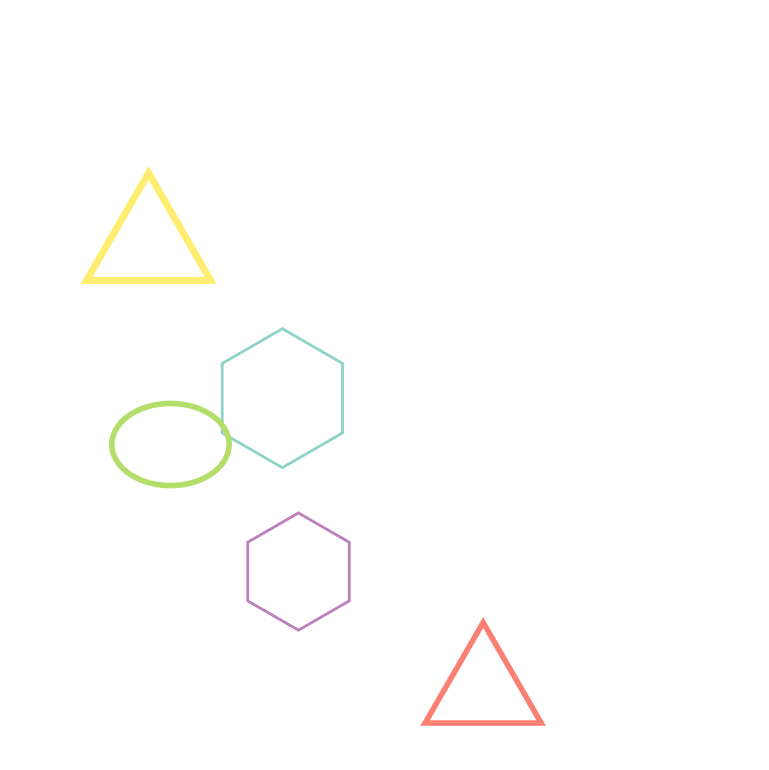[{"shape": "hexagon", "thickness": 1, "radius": 0.45, "center": [0.367, 0.483]}, {"shape": "triangle", "thickness": 2, "radius": 0.44, "center": [0.627, 0.105]}, {"shape": "oval", "thickness": 2, "radius": 0.38, "center": [0.221, 0.423]}, {"shape": "hexagon", "thickness": 1, "radius": 0.38, "center": [0.388, 0.258]}, {"shape": "triangle", "thickness": 2.5, "radius": 0.47, "center": [0.193, 0.682]}]